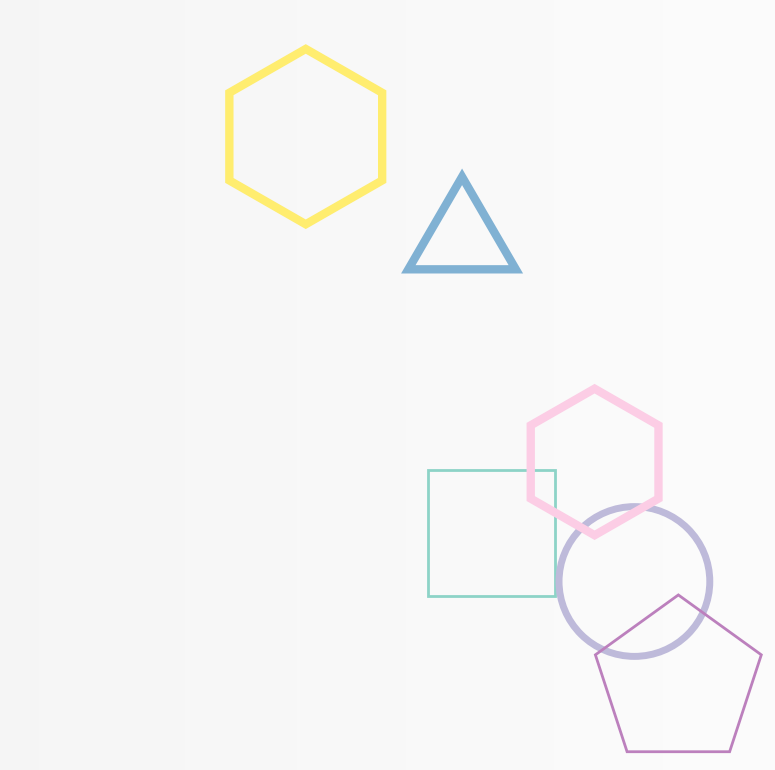[{"shape": "square", "thickness": 1, "radius": 0.41, "center": [0.634, 0.308]}, {"shape": "circle", "thickness": 2.5, "radius": 0.49, "center": [0.819, 0.245]}, {"shape": "triangle", "thickness": 3, "radius": 0.4, "center": [0.596, 0.69]}, {"shape": "hexagon", "thickness": 3, "radius": 0.48, "center": [0.767, 0.4]}, {"shape": "pentagon", "thickness": 1, "radius": 0.56, "center": [0.875, 0.115]}, {"shape": "hexagon", "thickness": 3, "radius": 0.57, "center": [0.395, 0.823]}]